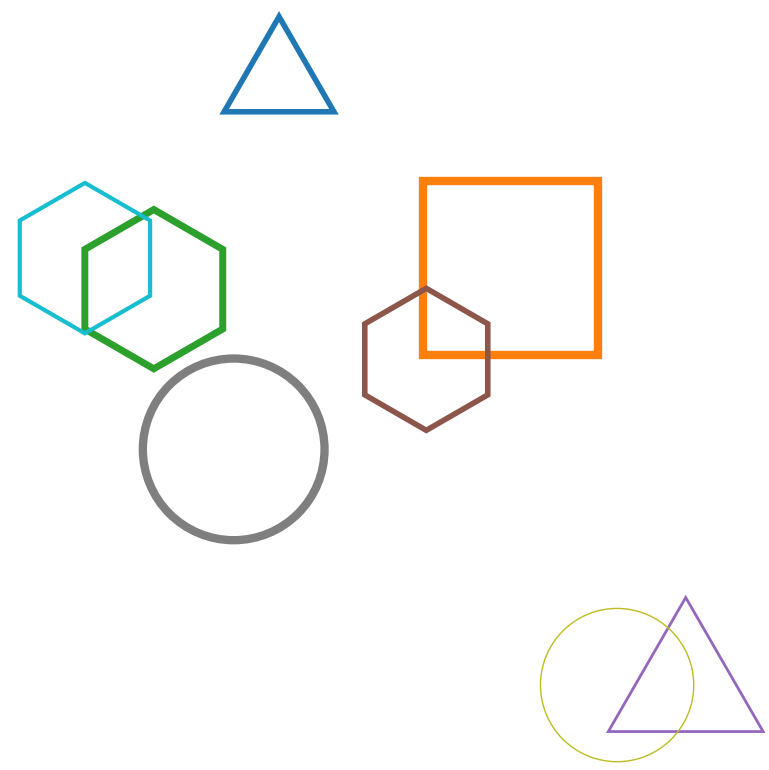[{"shape": "triangle", "thickness": 2, "radius": 0.41, "center": [0.362, 0.896]}, {"shape": "square", "thickness": 3, "radius": 0.57, "center": [0.663, 0.652]}, {"shape": "hexagon", "thickness": 2.5, "radius": 0.52, "center": [0.2, 0.624]}, {"shape": "triangle", "thickness": 1, "radius": 0.58, "center": [0.891, 0.108]}, {"shape": "hexagon", "thickness": 2, "radius": 0.46, "center": [0.554, 0.533]}, {"shape": "circle", "thickness": 3, "radius": 0.59, "center": [0.304, 0.416]}, {"shape": "circle", "thickness": 0.5, "radius": 0.5, "center": [0.801, 0.11]}, {"shape": "hexagon", "thickness": 1.5, "radius": 0.49, "center": [0.11, 0.665]}]